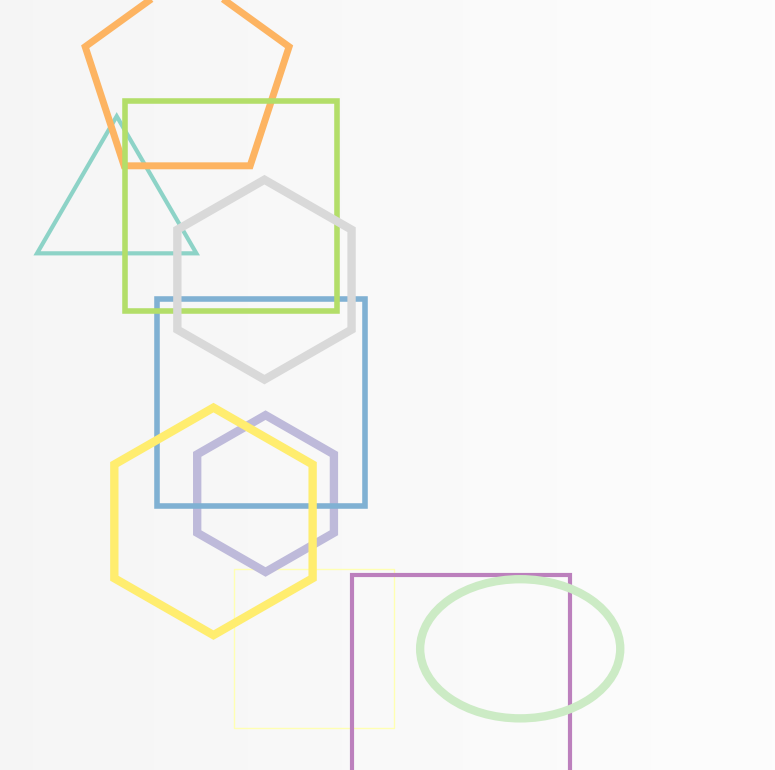[{"shape": "triangle", "thickness": 1.5, "radius": 0.59, "center": [0.151, 0.73]}, {"shape": "square", "thickness": 0.5, "radius": 0.52, "center": [0.406, 0.158]}, {"shape": "hexagon", "thickness": 3, "radius": 0.51, "center": [0.343, 0.359]}, {"shape": "square", "thickness": 2, "radius": 0.67, "center": [0.337, 0.477]}, {"shape": "pentagon", "thickness": 2.5, "radius": 0.69, "center": [0.241, 0.897]}, {"shape": "square", "thickness": 2, "radius": 0.68, "center": [0.298, 0.733]}, {"shape": "hexagon", "thickness": 3, "radius": 0.65, "center": [0.341, 0.637]}, {"shape": "square", "thickness": 1.5, "radius": 0.7, "center": [0.595, 0.112]}, {"shape": "oval", "thickness": 3, "radius": 0.65, "center": [0.671, 0.157]}, {"shape": "hexagon", "thickness": 3, "radius": 0.74, "center": [0.275, 0.323]}]